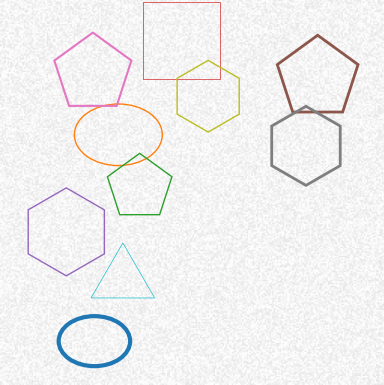[{"shape": "oval", "thickness": 3, "radius": 0.46, "center": [0.245, 0.114]}, {"shape": "oval", "thickness": 1, "radius": 0.57, "center": [0.307, 0.65]}, {"shape": "pentagon", "thickness": 1, "radius": 0.44, "center": [0.363, 0.514]}, {"shape": "square", "thickness": 0.5, "radius": 0.5, "center": [0.47, 0.895]}, {"shape": "hexagon", "thickness": 1, "radius": 0.57, "center": [0.172, 0.398]}, {"shape": "pentagon", "thickness": 2, "radius": 0.55, "center": [0.825, 0.798]}, {"shape": "pentagon", "thickness": 1.5, "radius": 0.53, "center": [0.241, 0.81]}, {"shape": "hexagon", "thickness": 2, "radius": 0.51, "center": [0.795, 0.621]}, {"shape": "hexagon", "thickness": 1, "radius": 0.47, "center": [0.541, 0.75]}, {"shape": "triangle", "thickness": 0.5, "radius": 0.48, "center": [0.319, 0.274]}]